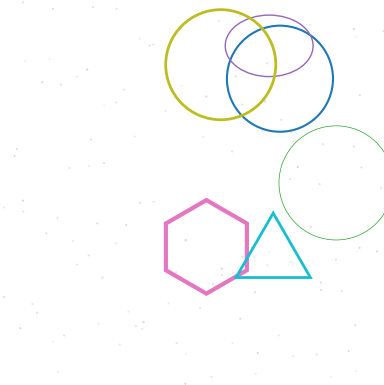[{"shape": "circle", "thickness": 1.5, "radius": 0.69, "center": [0.727, 0.796]}, {"shape": "circle", "thickness": 0.5, "radius": 0.74, "center": [0.873, 0.525]}, {"shape": "oval", "thickness": 1, "radius": 0.57, "center": [0.699, 0.881]}, {"shape": "hexagon", "thickness": 3, "radius": 0.61, "center": [0.536, 0.359]}, {"shape": "circle", "thickness": 2, "radius": 0.71, "center": [0.573, 0.832]}, {"shape": "triangle", "thickness": 2, "radius": 0.56, "center": [0.71, 0.335]}]